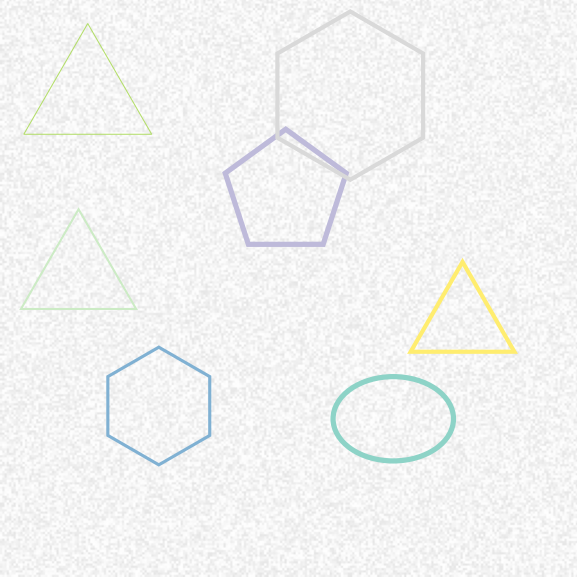[{"shape": "oval", "thickness": 2.5, "radius": 0.52, "center": [0.681, 0.274]}, {"shape": "pentagon", "thickness": 2.5, "radius": 0.55, "center": [0.495, 0.665]}, {"shape": "hexagon", "thickness": 1.5, "radius": 0.51, "center": [0.275, 0.296]}, {"shape": "triangle", "thickness": 0.5, "radius": 0.64, "center": [0.152, 0.831]}, {"shape": "hexagon", "thickness": 2, "radius": 0.73, "center": [0.607, 0.834]}, {"shape": "triangle", "thickness": 1, "radius": 0.58, "center": [0.136, 0.522]}, {"shape": "triangle", "thickness": 2, "radius": 0.52, "center": [0.801, 0.442]}]